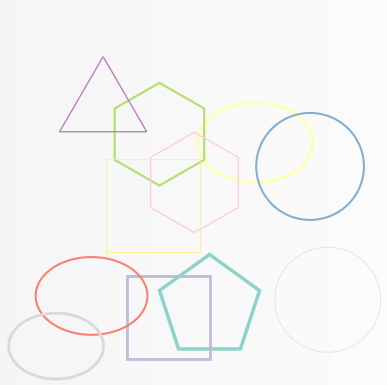[{"shape": "pentagon", "thickness": 2.5, "radius": 0.68, "center": [0.541, 0.203]}, {"shape": "oval", "thickness": 2, "radius": 0.74, "center": [0.659, 0.63]}, {"shape": "square", "thickness": 2, "radius": 0.54, "center": [0.434, 0.175]}, {"shape": "oval", "thickness": 1.5, "radius": 0.72, "center": [0.236, 0.231]}, {"shape": "circle", "thickness": 1.5, "radius": 0.69, "center": [0.8, 0.568]}, {"shape": "hexagon", "thickness": 1.5, "radius": 0.67, "center": [0.411, 0.651]}, {"shape": "hexagon", "thickness": 1, "radius": 0.65, "center": [0.502, 0.526]}, {"shape": "oval", "thickness": 2, "radius": 0.61, "center": [0.145, 0.101]}, {"shape": "triangle", "thickness": 1, "radius": 0.65, "center": [0.266, 0.723]}, {"shape": "circle", "thickness": 0.5, "radius": 0.68, "center": [0.846, 0.221]}, {"shape": "square", "thickness": 0.5, "radius": 0.61, "center": [0.394, 0.467]}]